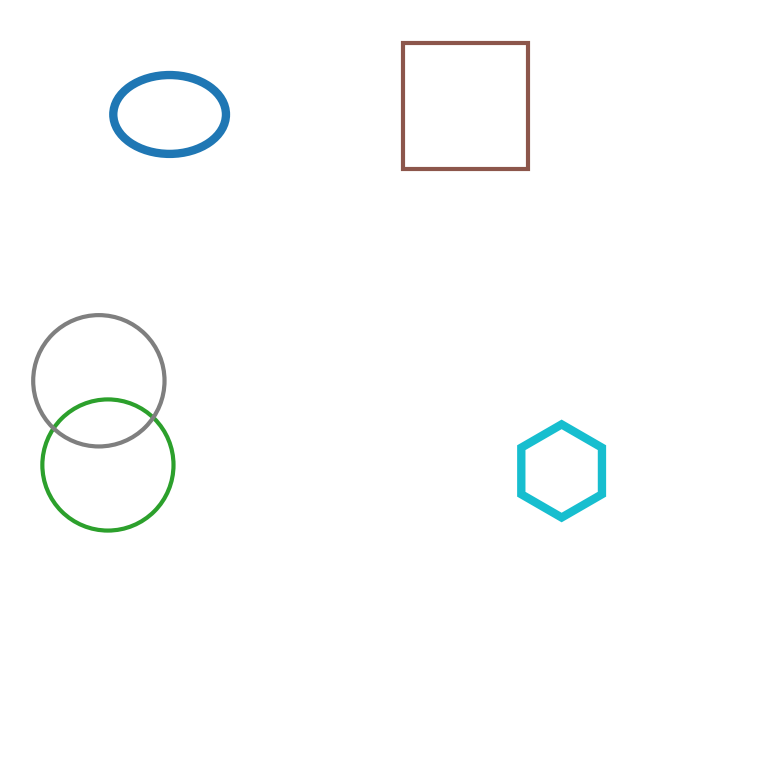[{"shape": "oval", "thickness": 3, "radius": 0.37, "center": [0.22, 0.851]}, {"shape": "circle", "thickness": 1.5, "radius": 0.43, "center": [0.14, 0.396]}, {"shape": "square", "thickness": 1.5, "radius": 0.41, "center": [0.604, 0.862]}, {"shape": "circle", "thickness": 1.5, "radius": 0.43, "center": [0.128, 0.505]}, {"shape": "hexagon", "thickness": 3, "radius": 0.3, "center": [0.729, 0.388]}]